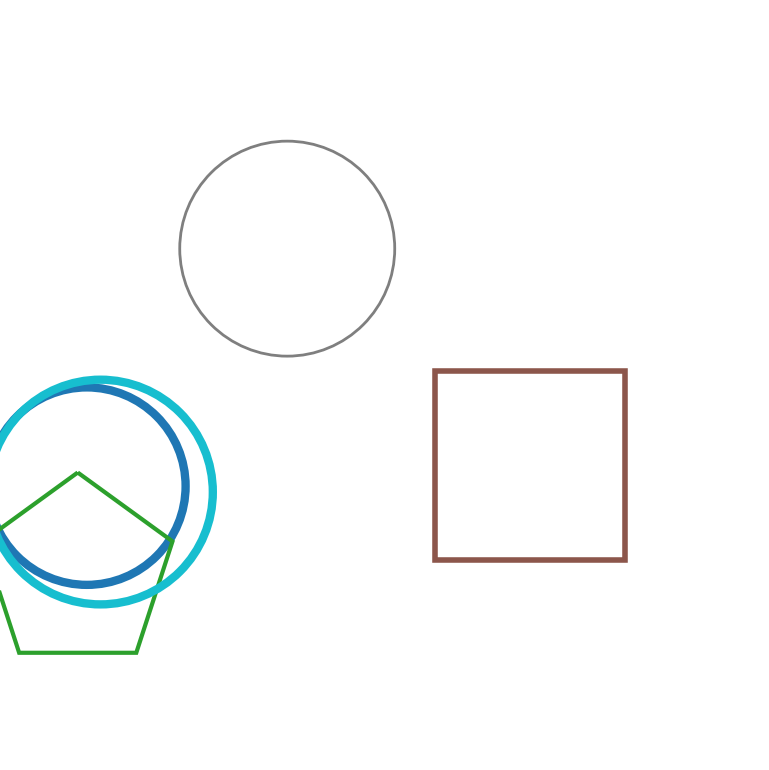[{"shape": "circle", "thickness": 3, "radius": 0.64, "center": [0.113, 0.369]}, {"shape": "pentagon", "thickness": 1.5, "radius": 0.65, "center": [0.101, 0.257]}, {"shape": "square", "thickness": 2, "radius": 0.61, "center": [0.688, 0.396]}, {"shape": "circle", "thickness": 1, "radius": 0.7, "center": [0.373, 0.677]}, {"shape": "circle", "thickness": 3, "radius": 0.73, "center": [0.13, 0.361]}]